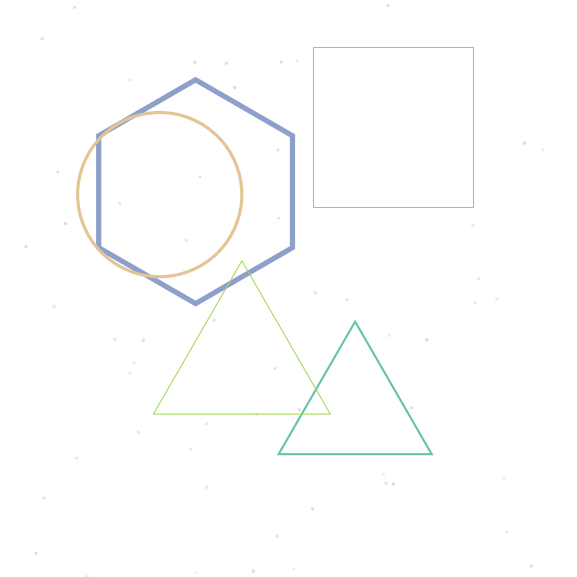[{"shape": "triangle", "thickness": 1, "radius": 0.77, "center": [0.615, 0.289]}, {"shape": "hexagon", "thickness": 2.5, "radius": 0.97, "center": [0.339, 0.667]}, {"shape": "triangle", "thickness": 0.5, "radius": 0.88, "center": [0.419, 0.37]}, {"shape": "circle", "thickness": 1.5, "radius": 0.71, "center": [0.277, 0.662]}, {"shape": "square", "thickness": 0.5, "radius": 0.69, "center": [0.68, 0.779]}]